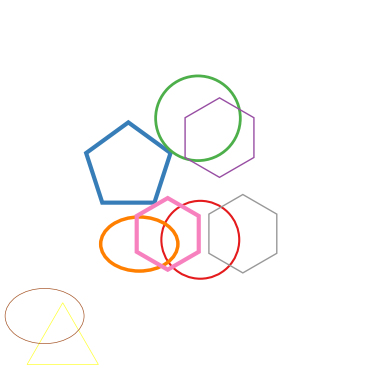[{"shape": "circle", "thickness": 1.5, "radius": 0.51, "center": [0.52, 0.377]}, {"shape": "pentagon", "thickness": 3, "radius": 0.58, "center": [0.333, 0.567]}, {"shape": "circle", "thickness": 2, "radius": 0.55, "center": [0.514, 0.693]}, {"shape": "hexagon", "thickness": 1, "radius": 0.52, "center": [0.57, 0.643]}, {"shape": "oval", "thickness": 2.5, "radius": 0.5, "center": [0.362, 0.366]}, {"shape": "triangle", "thickness": 0.5, "radius": 0.54, "center": [0.163, 0.107]}, {"shape": "oval", "thickness": 0.5, "radius": 0.51, "center": [0.116, 0.179]}, {"shape": "hexagon", "thickness": 3, "radius": 0.47, "center": [0.436, 0.393]}, {"shape": "hexagon", "thickness": 1, "radius": 0.51, "center": [0.631, 0.393]}]